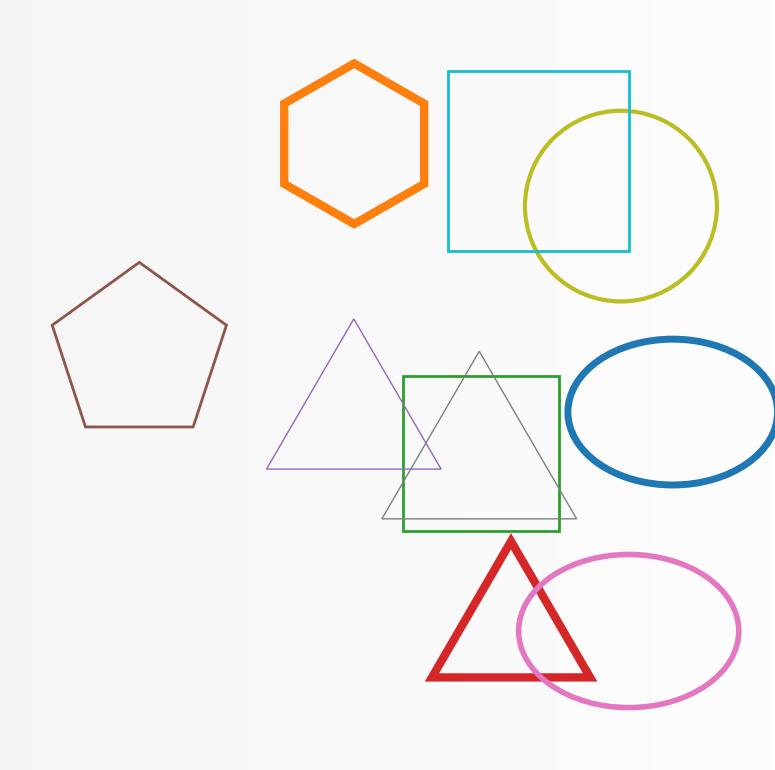[{"shape": "oval", "thickness": 2.5, "radius": 0.68, "center": [0.868, 0.465]}, {"shape": "hexagon", "thickness": 3, "radius": 0.52, "center": [0.457, 0.813]}, {"shape": "square", "thickness": 1, "radius": 0.5, "center": [0.621, 0.41]}, {"shape": "triangle", "thickness": 3, "radius": 0.59, "center": [0.659, 0.179]}, {"shape": "triangle", "thickness": 0.5, "radius": 0.65, "center": [0.457, 0.456]}, {"shape": "pentagon", "thickness": 1, "radius": 0.59, "center": [0.18, 0.541]}, {"shape": "oval", "thickness": 2, "radius": 0.71, "center": [0.811, 0.18]}, {"shape": "triangle", "thickness": 0.5, "radius": 0.73, "center": [0.618, 0.399]}, {"shape": "circle", "thickness": 1.5, "radius": 0.62, "center": [0.801, 0.732]}, {"shape": "square", "thickness": 1, "radius": 0.58, "center": [0.695, 0.791]}]